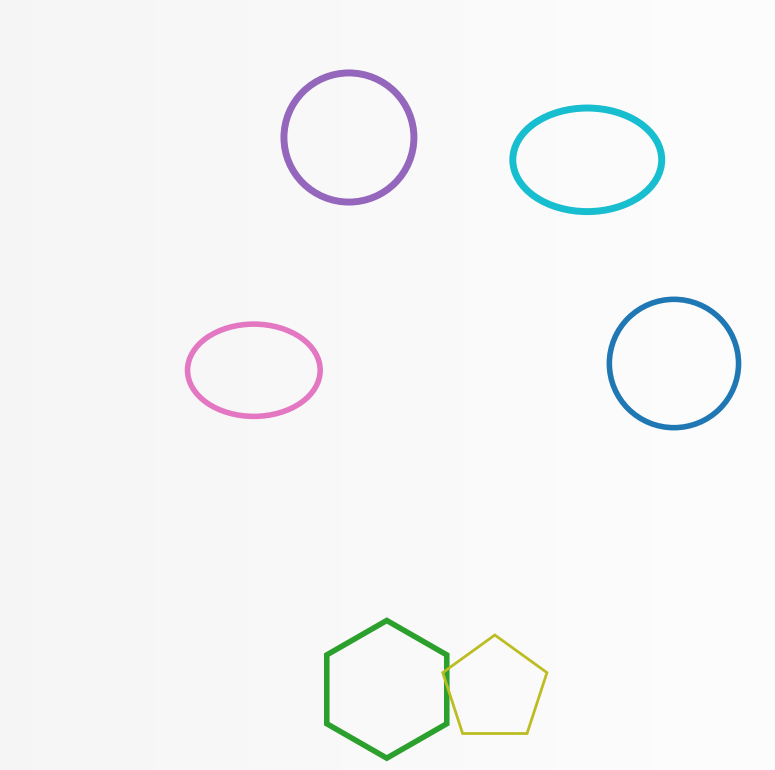[{"shape": "circle", "thickness": 2, "radius": 0.42, "center": [0.87, 0.528]}, {"shape": "hexagon", "thickness": 2, "radius": 0.45, "center": [0.499, 0.105]}, {"shape": "circle", "thickness": 2.5, "radius": 0.42, "center": [0.45, 0.821]}, {"shape": "oval", "thickness": 2, "radius": 0.43, "center": [0.328, 0.519]}, {"shape": "pentagon", "thickness": 1, "radius": 0.35, "center": [0.639, 0.105]}, {"shape": "oval", "thickness": 2.5, "radius": 0.48, "center": [0.758, 0.792]}]